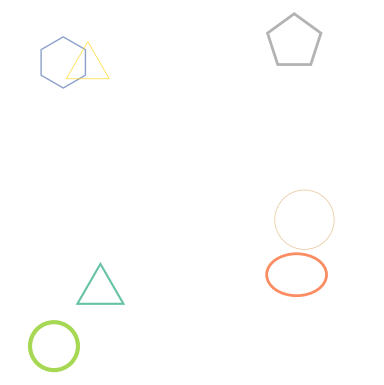[{"shape": "triangle", "thickness": 1.5, "radius": 0.35, "center": [0.261, 0.245]}, {"shape": "oval", "thickness": 2, "radius": 0.39, "center": [0.77, 0.286]}, {"shape": "hexagon", "thickness": 1, "radius": 0.33, "center": [0.164, 0.838]}, {"shape": "circle", "thickness": 3, "radius": 0.31, "center": [0.14, 0.101]}, {"shape": "triangle", "thickness": 0.5, "radius": 0.32, "center": [0.228, 0.828]}, {"shape": "circle", "thickness": 0.5, "radius": 0.39, "center": [0.791, 0.429]}, {"shape": "pentagon", "thickness": 2, "radius": 0.36, "center": [0.764, 0.891]}]